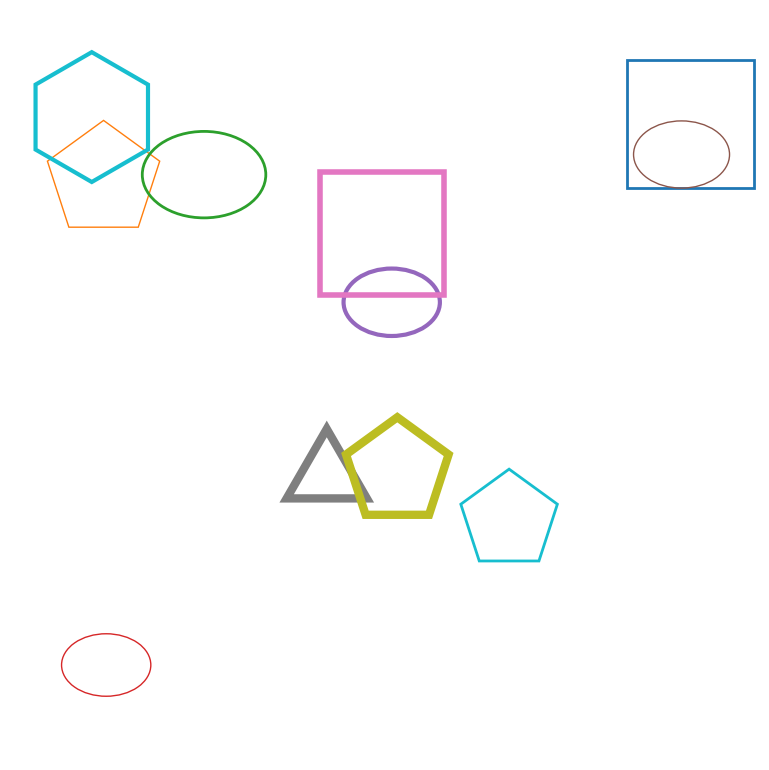[{"shape": "square", "thickness": 1, "radius": 0.41, "center": [0.897, 0.839]}, {"shape": "pentagon", "thickness": 0.5, "radius": 0.38, "center": [0.134, 0.767]}, {"shape": "oval", "thickness": 1, "radius": 0.4, "center": [0.265, 0.773]}, {"shape": "oval", "thickness": 0.5, "radius": 0.29, "center": [0.138, 0.136]}, {"shape": "oval", "thickness": 1.5, "radius": 0.31, "center": [0.509, 0.607]}, {"shape": "oval", "thickness": 0.5, "radius": 0.31, "center": [0.885, 0.799]}, {"shape": "square", "thickness": 2, "radius": 0.4, "center": [0.496, 0.697]}, {"shape": "triangle", "thickness": 3, "radius": 0.3, "center": [0.424, 0.383]}, {"shape": "pentagon", "thickness": 3, "radius": 0.35, "center": [0.516, 0.388]}, {"shape": "pentagon", "thickness": 1, "radius": 0.33, "center": [0.661, 0.325]}, {"shape": "hexagon", "thickness": 1.5, "radius": 0.42, "center": [0.119, 0.848]}]